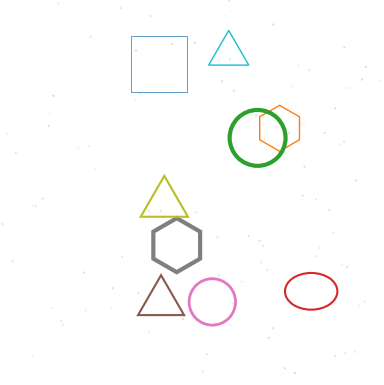[{"shape": "square", "thickness": 0.5, "radius": 0.36, "center": [0.412, 0.833]}, {"shape": "hexagon", "thickness": 1, "radius": 0.3, "center": [0.726, 0.667]}, {"shape": "circle", "thickness": 3, "radius": 0.36, "center": [0.669, 0.642]}, {"shape": "oval", "thickness": 1.5, "radius": 0.34, "center": [0.808, 0.243]}, {"shape": "triangle", "thickness": 1.5, "radius": 0.35, "center": [0.418, 0.216]}, {"shape": "circle", "thickness": 2, "radius": 0.3, "center": [0.551, 0.216]}, {"shape": "hexagon", "thickness": 3, "radius": 0.35, "center": [0.459, 0.363]}, {"shape": "triangle", "thickness": 1.5, "radius": 0.35, "center": [0.427, 0.472]}, {"shape": "triangle", "thickness": 1, "radius": 0.3, "center": [0.594, 0.861]}]